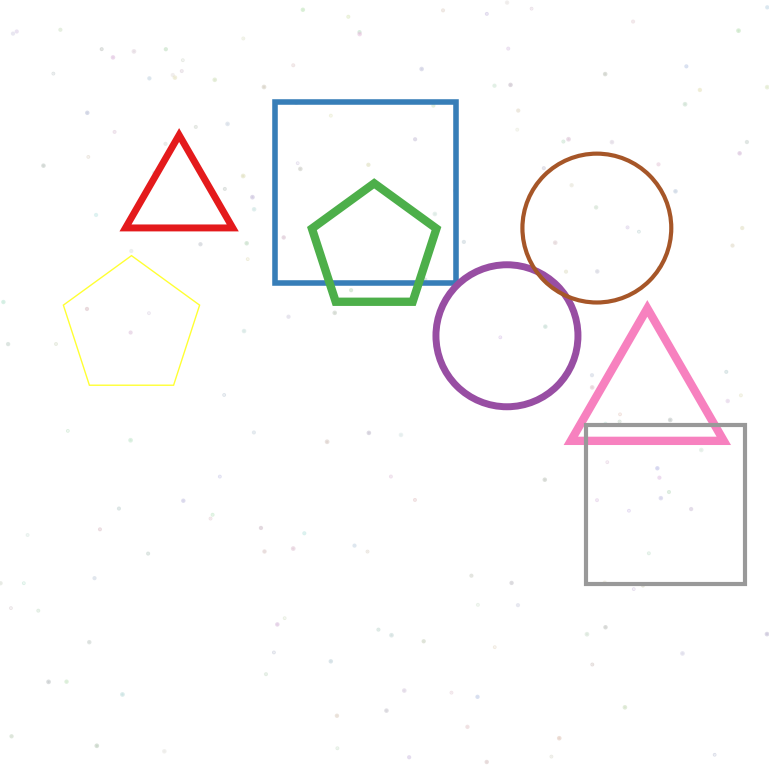[{"shape": "triangle", "thickness": 2.5, "radius": 0.4, "center": [0.233, 0.744]}, {"shape": "square", "thickness": 2, "radius": 0.59, "center": [0.475, 0.75]}, {"shape": "pentagon", "thickness": 3, "radius": 0.43, "center": [0.486, 0.677]}, {"shape": "circle", "thickness": 2.5, "radius": 0.46, "center": [0.658, 0.564]}, {"shape": "pentagon", "thickness": 0.5, "radius": 0.47, "center": [0.171, 0.575]}, {"shape": "circle", "thickness": 1.5, "radius": 0.48, "center": [0.775, 0.704]}, {"shape": "triangle", "thickness": 3, "radius": 0.57, "center": [0.841, 0.485]}, {"shape": "square", "thickness": 1.5, "radius": 0.52, "center": [0.864, 0.345]}]